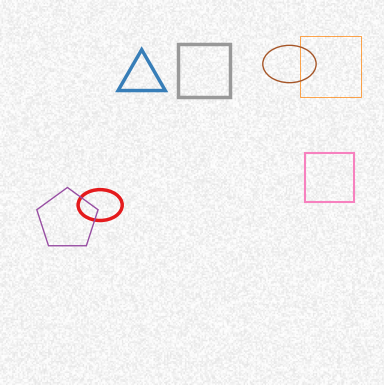[{"shape": "oval", "thickness": 2.5, "radius": 0.29, "center": [0.26, 0.467]}, {"shape": "triangle", "thickness": 2.5, "radius": 0.35, "center": [0.368, 0.8]}, {"shape": "pentagon", "thickness": 1, "radius": 0.42, "center": [0.175, 0.429]}, {"shape": "square", "thickness": 0.5, "radius": 0.4, "center": [0.859, 0.828]}, {"shape": "oval", "thickness": 1, "radius": 0.35, "center": [0.752, 0.834]}, {"shape": "square", "thickness": 1.5, "radius": 0.32, "center": [0.856, 0.538]}, {"shape": "square", "thickness": 2.5, "radius": 0.34, "center": [0.53, 0.817]}]